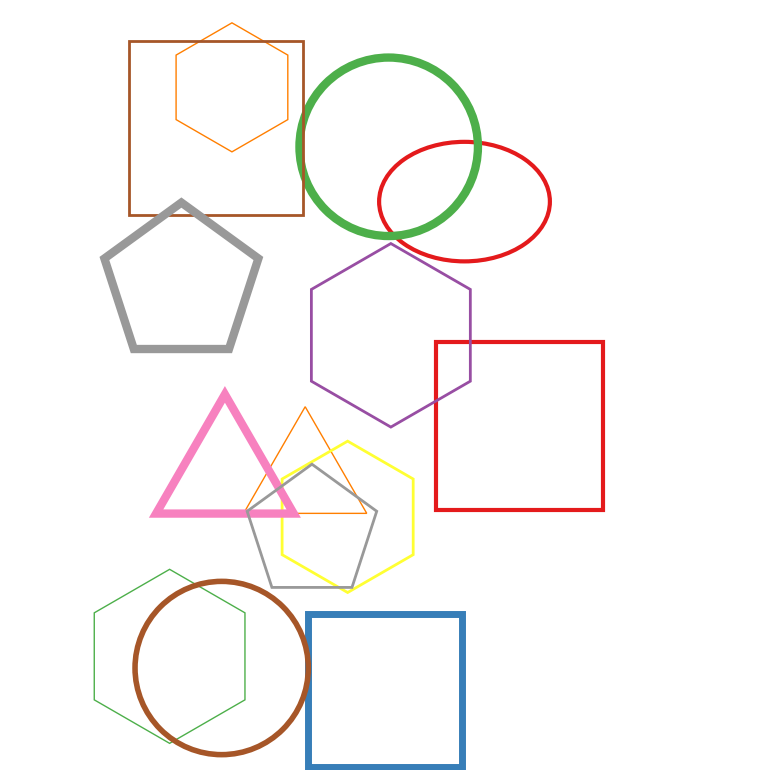[{"shape": "square", "thickness": 1.5, "radius": 0.54, "center": [0.675, 0.447]}, {"shape": "oval", "thickness": 1.5, "radius": 0.55, "center": [0.603, 0.738]}, {"shape": "square", "thickness": 2.5, "radius": 0.5, "center": [0.5, 0.103]}, {"shape": "hexagon", "thickness": 0.5, "radius": 0.56, "center": [0.22, 0.148]}, {"shape": "circle", "thickness": 3, "radius": 0.58, "center": [0.505, 0.809]}, {"shape": "hexagon", "thickness": 1, "radius": 0.6, "center": [0.508, 0.565]}, {"shape": "hexagon", "thickness": 0.5, "radius": 0.42, "center": [0.301, 0.887]}, {"shape": "triangle", "thickness": 0.5, "radius": 0.46, "center": [0.396, 0.379]}, {"shape": "hexagon", "thickness": 1, "radius": 0.49, "center": [0.451, 0.329]}, {"shape": "square", "thickness": 1, "radius": 0.57, "center": [0.28, 0.834]}, {"shape": "circle", "thickness": 2, "radius": 0.56, "center": [0.288, 0.132]}, {"shape": "triangle", "thickness": 3, "radius": 0.52, "center": [0.292, 0.385]}, {"shape": "pentagon", "thickness": 1, "radius": 0.44, "center": [0.405, 0.309]}, {"shape": "pentagon", "thickness": 3, "radius": 0.53, "center": [0.236, 0.632]}]